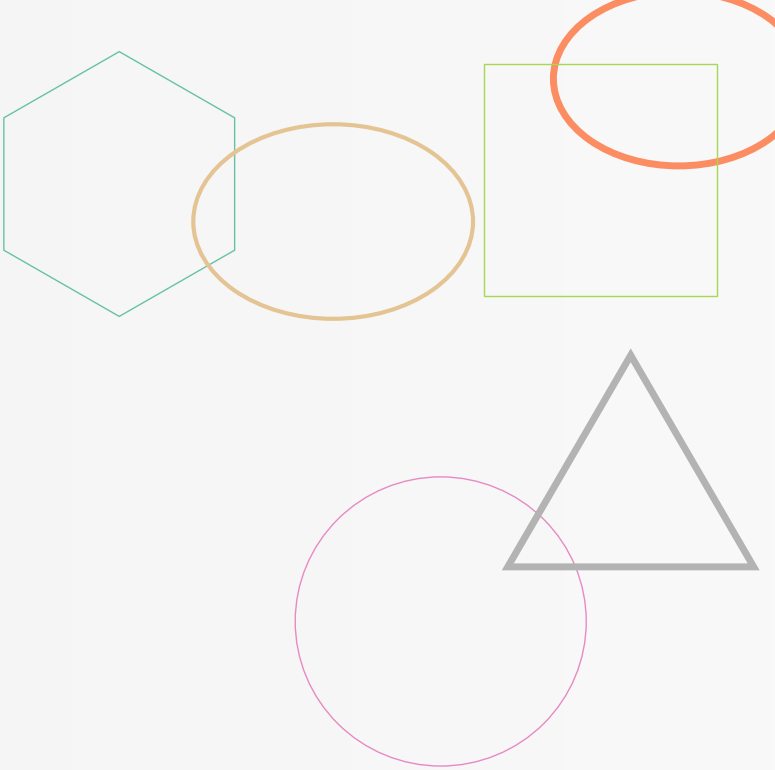[{"shape": "hexagon", "thickness": 0.5, "radius": 0.86, "center": [0.154, 0.761]}, {"shape": "oval", "thickness": 2.5, "radius": 0.81, "center": [0.876, 0.898]}, {"shape": "circle", "thickness": 0.5, "radius": 0.94, "center": [0.569, 0.193]}, {"shape": "square", "thickness": 0.5, "radius": 0.75, "center": [0.775, 0.766]}, {"shape": "oval", "thickness": 1.5, "radius": 0.9, "center": [0.43, 0.712]}, {"shape": "triangle", "thickness": 2.5, "radius": 0.92, "center": [0.814, 0.355]}]